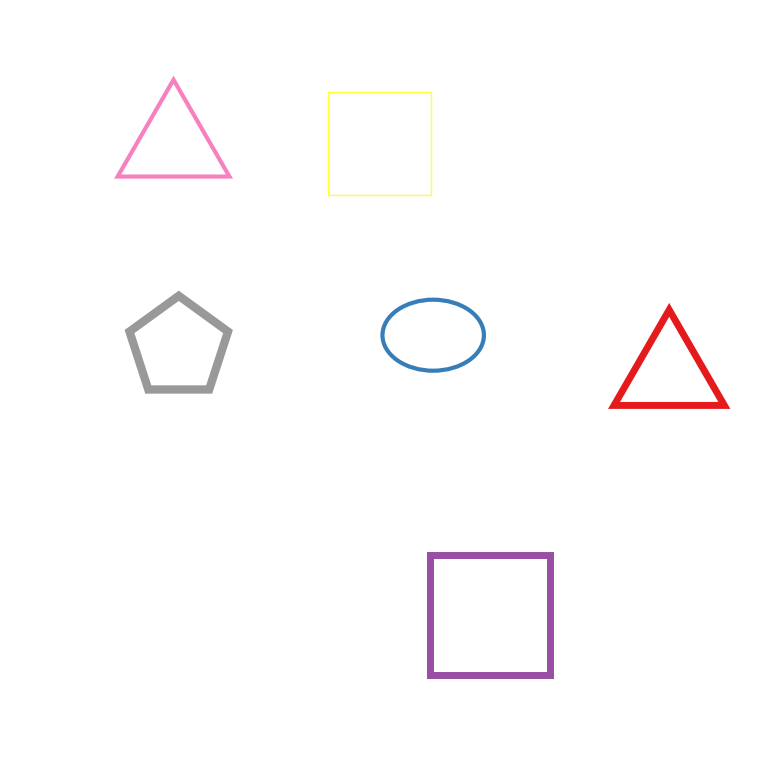[{"shape": "triangle", "thickness": 2.5, "radius": 0.41, "center": [0.869, 0.515]}, {"shape": "oval", "thickness": 1.5, "radius": 0.33, "center": [0.563, 0.565]}, {"shape": "square", "thickness": 2.5, "radius": 0.39, "center": [0.636, 0.201]}, {"shape": "square", "thickness": 0.5, "radius": 0.33, "center": [0.492, 0.814]}, {"shape": "triangle", "thickness": 1.5, "radius": 0.42, "center": [0.225, 0.813]}, {"shape": "pentagon", "thickness": 3, "radius": 0.34, "center": [0.232, 0.549]}]